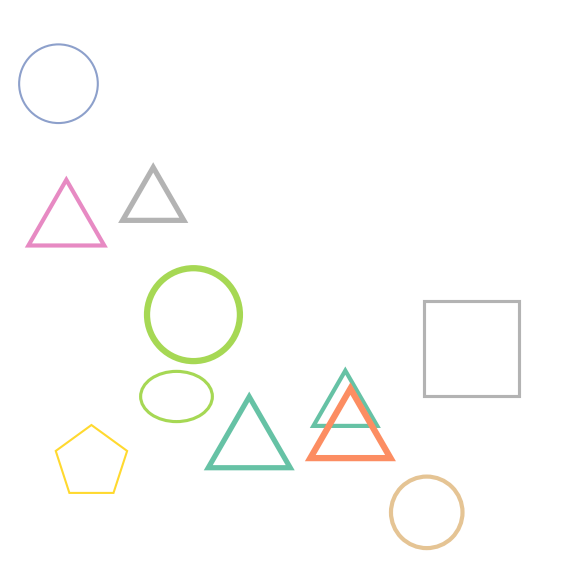[{"shape": "triangle", "thickness": 2, "radius": 0.32, "center": [0.598, 0.294]}, {"shape": "triangle", "thickness": 2.5, "radius": 0.41, "center": [0.432, 0.23]}, {"shape": "triangle", "thickness": 3, "radius": 0.4, "center": [0.607, 0.246]}, {"shape": "circle", "thickness": 1, "radius": 0.34, "center": [0.101, 0.854]}, {"shape": "triangle", "thickness": 2, "radius": 0.38, "center": [0.115, 0.612]}, {"shape": "circle", "thickness": 3, "radius": 0.4, "center": [0.335, 0.454]}, {"shape": "oval", "thickness": 1.5, "radius": 0.31, "center": [0.306, 0.313]}, {"shape": "pentagon", "thickness": 1, "radius": 0.32, "center": [0.158, 0.198]}, {"shape": "circle", "thickness": 2, "radius": 0.31, "center": [0.739, 0.112]}, {"shape": "triangle", "thickness": 2.5, "radius": 0.31, "center": [0.265, 0.648]}, {"shape": "square", "thickness": 1.5, "radius": 0.41, "center": [0.817, 0.396]}]